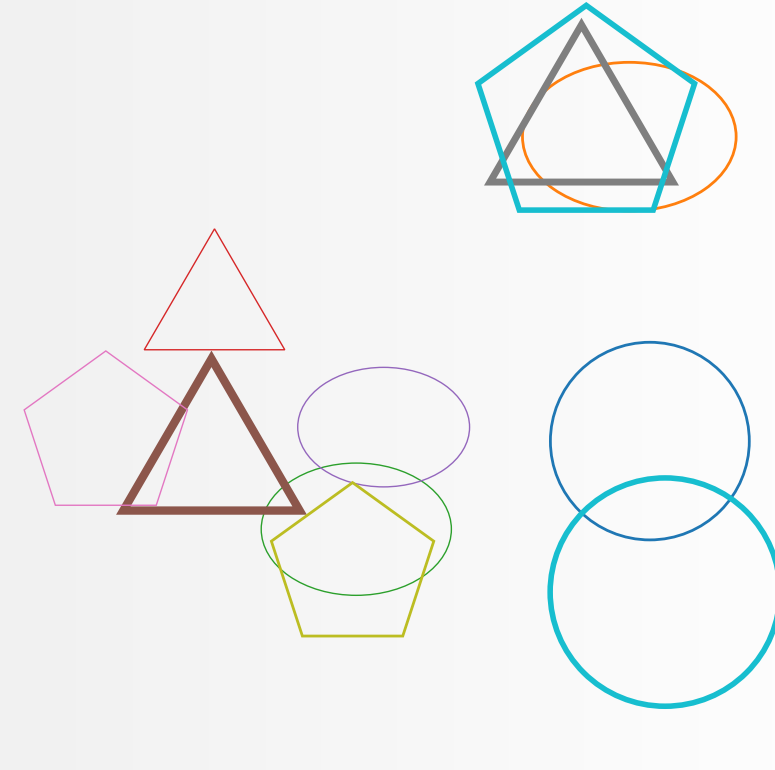[{"shape": "circle", "thickness": 1, "radius": 0.64, "center": [0.839, 0.427]}, {"shape": "oval", "thickness": 1, "radius": 0.69, "center": [0.812, 0.823]}, {"shape": "oval", "thickness": 0.5, "radius": 0.61, "center": [0.46, 0.313]}, {"shape": "triangle", "thickness": 0.5, "radius": 0.52, "center": [0.277, 0.598]}, {"shape": "oval", "thickness": 0.5, "radius": 0.55, "center": [0.495, 0.445]}, {"shape": "triangle", "thickness": 3, "radius": 0.66, "center": [0.273, 0.403]}, {"shape": "pentagon", "thickness": 0.5, "radius": 0.55, "center": [0.137, 0.433]}, {"shape": "triangle", "thickness": 2.5, "radius": 0.68, "center": [0.75, 0.832]}, {"shape": "pentagon", "thickness": 1, "radius": 0.55, "center": [0.455, 0.263]}, {"shape": "circle", "thickness": 2, "radius": 0.74, "center": [0.858, 0.231]}, {"shape": "pentagon", "thickness": 2, "radius": 0.73, "center": [0.756, 0.846]}]